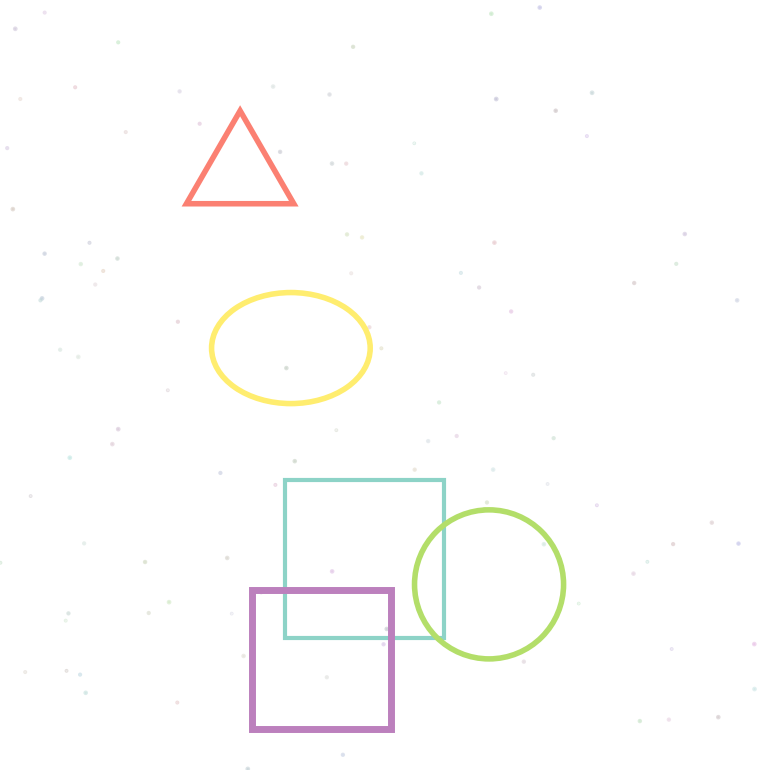[{"shape": "square", "thickness": 1.5, "radius": 0.52, "center": [0.473, 0.274]}, {"shape": "triangle", "thickness": 2, "radius": 0.4, "center": [0.312, 0.776]}, {"shape": "circle", "thickness": 2, "radius": 0.48, "center": [0.635, 0.241]}, {"shape": "square", "thickness": 2.5, "radius": 0.45, "center": [0.418, 0.144]}, {"shape": "oval", "thickness": 2, "radius": 0.51, "center": [0.378, 0.548]}]